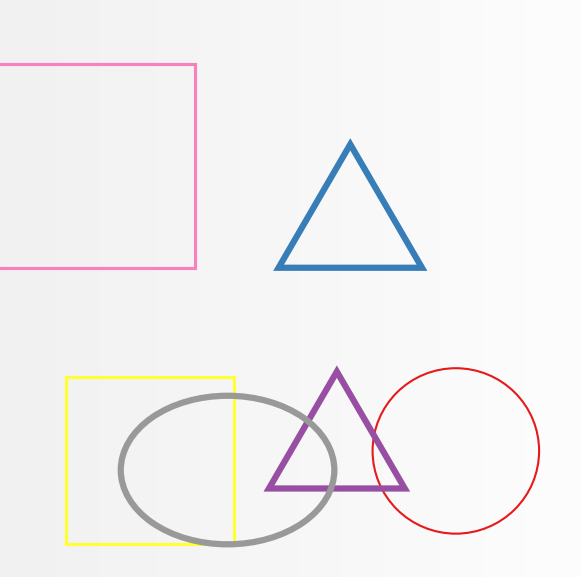[{"shape": "circle", "thickness": 1, "radius": 0.72, "center": [0.784, 0.218]}, {"shape": "triangle", "thickness": 3, "radius": 0.71, "center": [0.603, 0.607]}, {"shape": "triangle", "thickness": 3, "radius": 0.67, "center": [0.58, 0.221]}, {"shape": "square", "thickness": 1.5, "radius": 0.73, "center": [0.258, 0.202]}, {"shape": "square", "thickness": 1.5, "radius": 0.89, "center": [0.158, 0.711]}, {"shape": "oval", "thickness": 3, "radius": 0.92, "center": [0.391, 0.185]}]